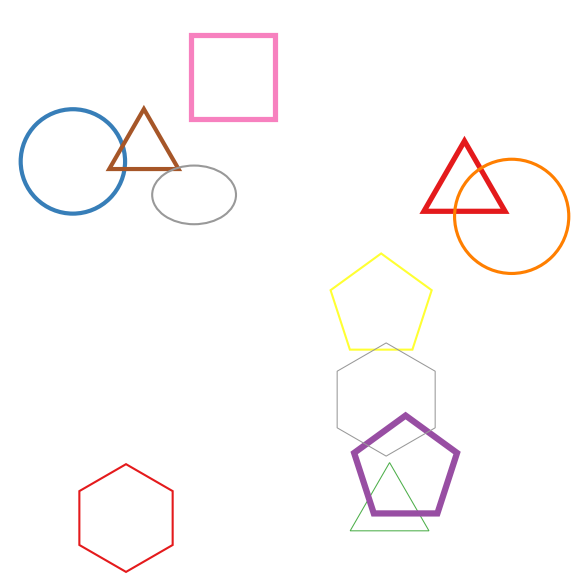[{"shape": "hexagon", "thickness": 1, "radius": 0.47, "center": [0.218, 0.102]}, {"shape": "triangle", "thickness": 2.5, "radius": 0.41, "center": [0.804, 0.674]}, {"shape": "circle", "thickness": 2, "radius": 0.45, "center": [0.126, 0.72]}, {"shape": "triangle", "thickness": 0.5, "radius": 0.39, "center": [0.675, 0.119]}, {"shape": "pentagon", "thickness": 3, "radius": 0.47, "center": [0.702, 0.186]}, {"shape": "circle", "thickness": 1.5, "radius": 0.49, "center": [0.886, 0.625]}, {"shape": "pentagon", "thickness": 1, "radius": 0.46, "center": [0.66, 0.468]}, {"shape": "triangle", "thickness": 2, "radius": 0.35, "center": [0.249, 0.741]}, {"shape": "square", "thickness": 2.5, "radius": 0.36, "center": [0.404, 0.866]}, {"shape": "hexagon", "thickness": 0.5, "radius": 0.49, "center": [0.669, 0.307]}, {"shape": "oval", "thickness": 1, "radius": 0.36, "center": [0.336, 0.662]}]